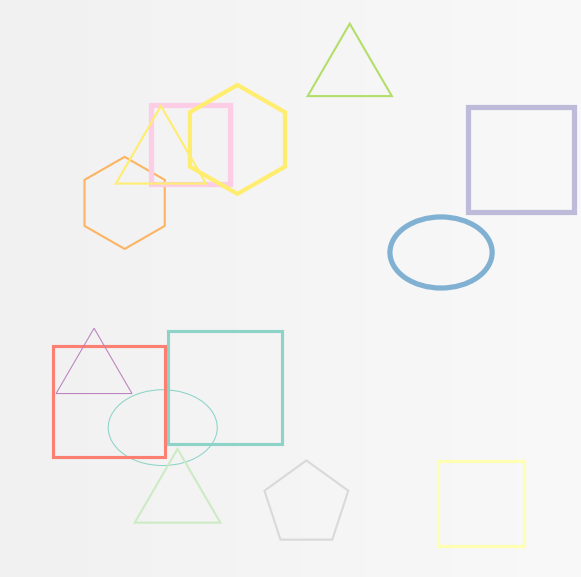[{"shape": "oval", "thickness": 0.5, "radius": 0.47, "center": [0.28, 0.259]}, {"shape": "square", "thickness": 1.5, "radius": 0.49, "center": [0.387, 0.329]}, {"shape": "square", "thickness": 1.5, "radius": 0.37, "center": [0.827, 0.127]}, {"shape": "square", "thickness": 2.5, "radius": 0.45, "center": [0.897, 0.723]}, {"shape": "square", "thickness": 1.5, "radius": 0.48, "center": [0.188, 0.304]}, {"shape": "oval", "thickness": 2.5, "radius": 0.44, "center": [0.759, 0.562]}, {"shape": "hexagon", "thickness": 1, "radius": 0.4, "center": [0.214, 0.648]}, {"shape": "triangle", "thickness": 1, "radius": 0.42, "center": [0.602, 0.875]}, {"shape": "square", "thickness": 2.5, "radius": 0.34, "center": [0.328, 0.749]}, {"shape": "pentagon", "thickness": 1, "radius": 0.38, "center": [0.527, 0.126]}, {"shape": "triangle", "thickness": 0.5, "radius": 0.38, "center": [0.162, 0.355]}, {"shape": "triangle", "thickness": 1, "radius": 0.43, "center": [0.305, 0.137]}, {"shape": "hexagon", "thickness": 2, "radius": 0.47, "center": [0.409, 0.758]}, {"shape": "triangle", "thickness": 1, "radius": 0.45, "center": [0.277, 0.726]}]